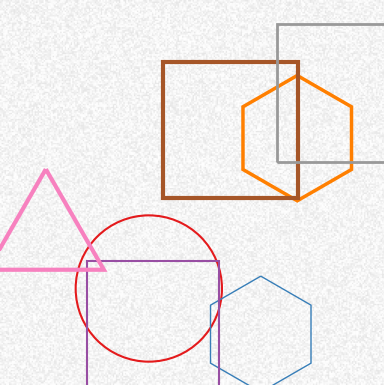[{"shape": "circle", "thickness": 1.5, "radius": 0.95, "center": [0.387, 0.251]}, {"shape": "hexagon", "thickness": 1, "radius": 0.75, "center": [0.677, 0.132]}, {"shape": "square", "thickness": 1.5, "radius": 0.85, "center": [0.397, 0.151]}, {"shape": "hexagon", "thickness": 2.5, "radius": 0.81, "center": [0.772, 0.641]}, {"shape": "square", "thickness": 3, "radius": 0.88, "center": [0.598, 0.662]}, {"shape": "triangle", "thickness": 3, "radius": 0.87, "center": [0.119, 0.386]}, {"shape": "square", "thickness": 2, "radius": 0.9, "center": [0.898, 0.758]}]